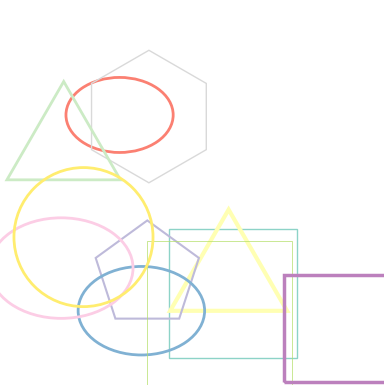[{"shape": "square", "thickness": 1, "radius": 0.84, "center": [0.605, 0.237]}, {"shape": "triangle", "thickness": 3, "radius": 0.88, "center": [0.594, 0.28]}, {"shape": "pentagon", "thickness": 1.5, "radius": 0.7, "center": [0.383, 0.286]}, {"shape": "oval", "thickness": 2, "radius": 0.7, "center": [0.311, 0.701]}, {"shape": "oval", "thickness": 2, "radius": 0.82, "center": [0.367, 0.193]}, {"shape": "square", "thickness": 0.5, "radius": 0.94, "center": [0.571, 0.186]}, {"shape": "oval", "thickness": 2, "radius": 0.93, "center": [0.159, 0.304]}, {"shape": "hexagon", "thickness": 1, "radius": 0.86, "center": [0.387, 0.697]}, {"shape": "square", "thickness": 2.5, "radius": 0.69, "center": [0.878, 0.147]}, {"shape": "triangle", "thickness": 2, "radius": 0.85, "center": [0.165, 0.618]}, {"shape": "circle", "thickness": 2, "radius": 0.9, "center": [0.217, 0.384]}]